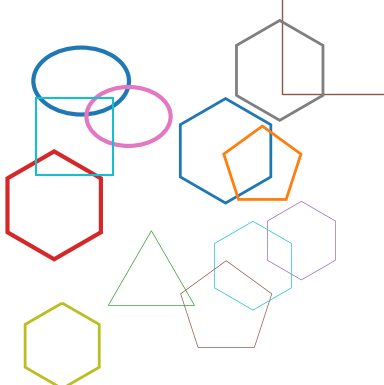[{"shape": "oval", "thickness": 3, "radius": 0.62, "center": [0.211, 0.789]}, {"shape": "hexagon", "thickness": 2, "radius": 0.68, "center": [0.586, 0.608]}, {"shape": "pentagon", "thickness": 2, "radius": 0.53, "center": [0.681, 0.567]}, {"shape": "triangle", "thickness": 0.5, "radius": 0.65, "center": [0.393, 0.271]}, {"shape": "hexagon", "thickness": 3, "radius": 0.7, "center": [0.141, 0.467]}, {"shape": "hexagon", "thickness": 0.5, "radius": 0.51, "center": [0.783, 0.375]}, {"shape": "square", "thickness": 1, "radius": 0.67, "center": [0.866, 0.89]}, {"shape": "pentagon", "thickness": 0.5, "radius": 0.62, "center": [0.588, 0.198]}, {"shape": "oval", "thickness": 3, "radius": 0.55, "center": [0.334, 0.698]}, {"shape": "hexagon", "thickness": 2, "radius": 0.65, "center": [0.727, 0.817]}, {"shape": "hexagon", "thickness": 2, "radius": 0.56, "center": [0.162, 0.102]}, {"shape": "hexagon", "thickness": 0.5, "radius": 0.58, "center": [0.657, 0.31]}, {"shape": "square", "thickness": 1.5, "radius": 0.5, "center": [0.193, 0.646]}]